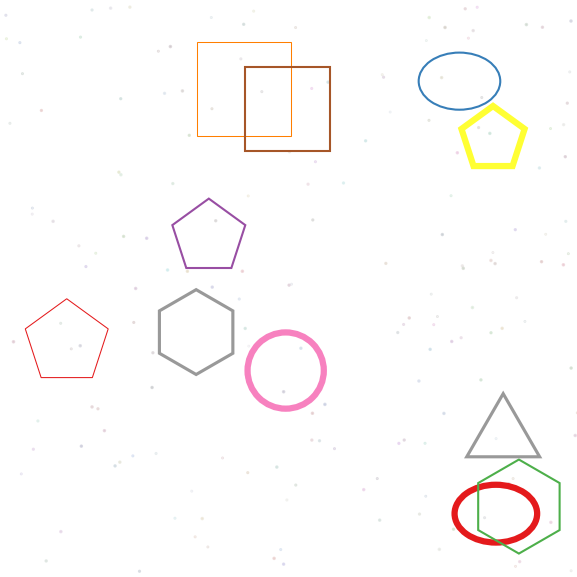[{"shape": "pentagon", "thickness": 0.5, "radius": 0.38, "center": [0.116, 0.406]}, {"shape": "oval", "thickness": 3, "radius": 0.36, "center": [0.859, 0.11]}, {"shape": "oval", "thickness": 1, "radius": 0.35, "center": [0.796, 0.859]}, {"shape": "hexagon", "thickness": 1, "radius": 0.41, "center": [0.899, 0.122]}, {"shape": "pentagon", "thickness": 1, "radius": 0.33, "center": [0.362, 0.589]}, {"shape": "square", "thickness": 0.5, "radius": 0.4, "center": [0.422, 0.845]}, {"shape": "pentagon", "thickness": 3, "radius": 0.29, "center": [0.854, 0.758]}, {"shape": "square", "thickness": 1, "radius": 0.37, "center": [0.498, 0.81]}, {"shape": "circle", "thickness": 3, "radius": 0.33, "center": [0.495, 0.358]}, {"shape": "hexagon", "thickness": 1.5, "radius": 0.37, "center": [0.34, 0.424]}, {"shape": "triangle", "thickness": 1.5, "radius": 0.36, "center": [0.871, 0.245]}]